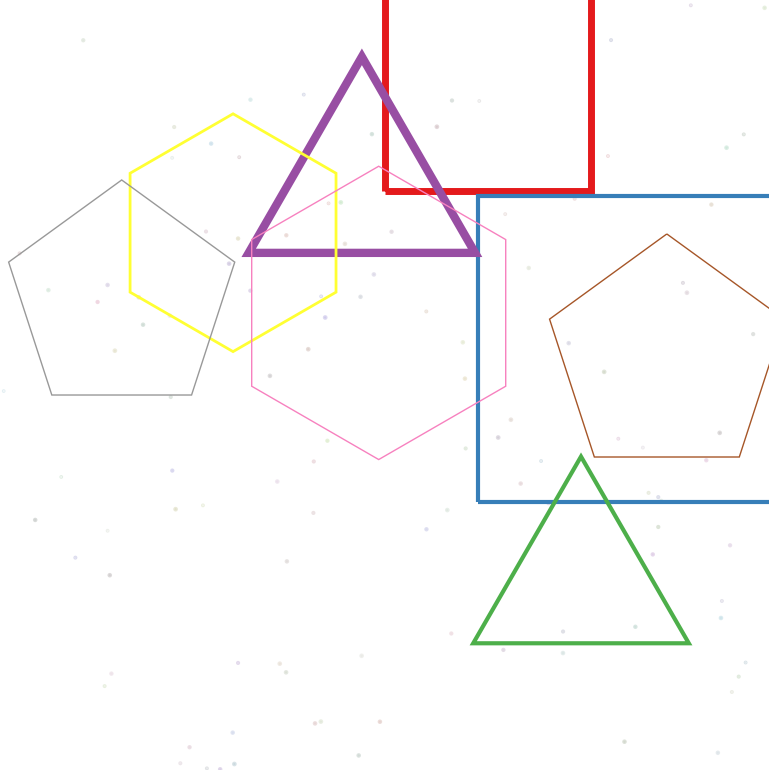[{"shape": "square", "thickness": 2.5, "radius": 0.67, "center": [0.633, 0.886]}, {"shape": "square", "thickness": 1.5, "radius": 0.99, "center": [0.819, 0.547]}, {"shape": "triangle", "thickness": 1.5, "radius": 0.81, "center": [0.755, 0.245]}, {"shape": "triangle", "thickness": 3, "radius": 0.85, "center": [0.47, 0.756]}, {"shape": "hexagon", "thickness": 1, "radius": 0.77, "center": [0.303, 0.698]}, {"shape": "pentagon", "thickness": 0.5, "radius": 0.8, "center": [0.866, 0.536]}, {"shape": "hexagon", "thickness": 0.5, "radius": 0.95, "center": [0.492, 0.594]}, {"shape": "pentagon", "thickness": 0.5, "radius": 0.77, "center": [0.158, 0.612]}]